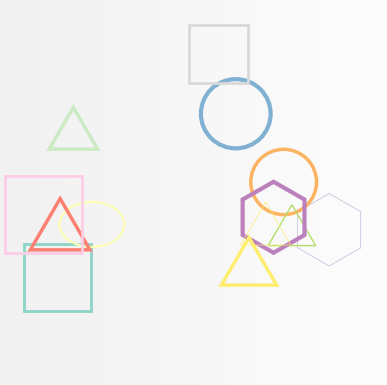[{"shape": "square", "thickness": 2, "radius": 0.43, "center": [0.148, 0.28]}, {"shape": "oval", "thickness": 1.5, "radius": 0.42, "center": [0.237, 0.417]}, {"shape": "hexagon", "thickness": 0.5, "radius": 0.47, "center": [0.849, 0.403]}, {"shape": "triangle", "thickness": 2.5, "radius": 0.44, "center": [0.155, 0.395]}, {"shape": "circle", "thickness": 3, "radius": 0.45, "center": [0.608, 0.705]}, {"shape": "circle", "thickness": 2.5, "radius": 0.42, "center": [0.732, 0.527]}, {"shape": "triangle", "thickness": 1, "radius": 0.35, "center": [0.753, 0.397]}, {"shape": "square", "thickness": 2, "radius": 0.5, "center": [0.113, 0.444]}, {"shape": "square", "thickness": 2, "radius": 0.38, "center": [0.564, 0.86]}, {"shape": "hexagon", "thickness": 3, "radius": 0.46, "center": [0.706, 0.436]}, {"shape": "triangle", "thickness": 2.5, "radius": 0.36, "center": [0.189, 0.649]}, {"shape": "triangle", "thickness": 0.5, "radius": 0.37, "center": [0.686, 0.401]}, {"shape": "triangle", "thickness": 2.5, "radius": 0.41, "center": [0.643, 0.301]}]